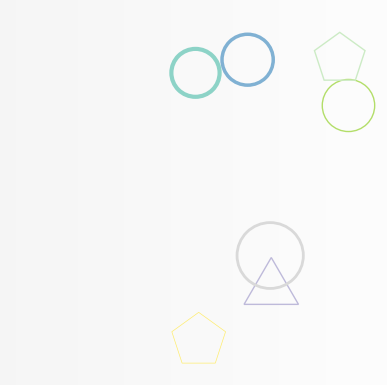[{"shape": "circle", "thickness": 3, "radius": 0.31, "center": [0.504, 0.811]}, {"shape": "triangle", "thickness": 1, "radius": 0.41, "center": [0.7, 0.25]}, {"shape": "circle", "thickness": 2.5, "radius": 0.33, "center": [0.639, 0.845]}, {"shape": "circle", "thickness": 1, "radius": 0.34, "center": [0.899, 0.726]}, {"shape": "circle", "thickness": 2, "radius": 0.43, "center": [0.697, 0.336]}, {"shape": "pentagon", "thickness": 1, "radius": 0.34, "center": [0.877, 0.847]}, {"shape": "pentagon", "thickness": 0.5, "radius": 0.36, "center": [0.513, 0.116]}]